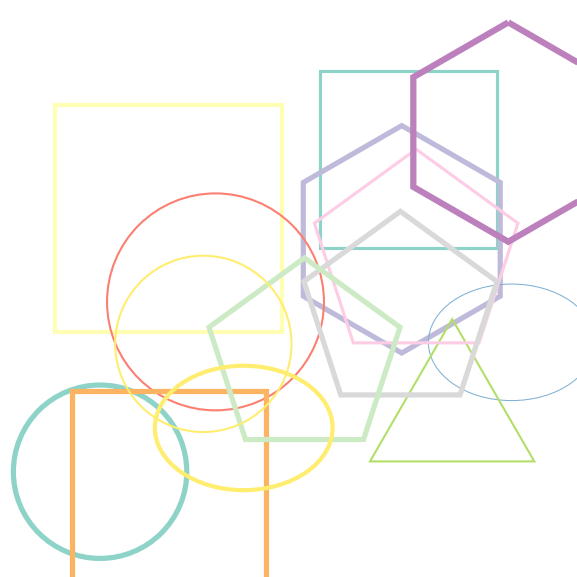[{"shape": "square", "thickness": 1.5, "radius": 0.77, "center": [0.708, 0.723]}, {"shape": "circle", "thickness": 2.5, "radius": 0.75, "center": [0.173, 0.182]}, {"shape": "square", "thickness": 2, "radius": 0.98, "center": [0.292, 0.62]}, {"shape": "hexagon", "thickness": 2.5, "radius": 0.98, "center": [0.696, 0.585]}, {"shape": "circle", "thickness": 1, "radius": 0.94, "center": [0.373, 0.476]}, {"shape": "oval", "thickness": 0.5, "radius": 0.72, "center": [0.886, 0.406]}, {"shape": "square", "thickness": 2.5, "radius": 0.84, "center": [0.293, 0.154]}, {"shape": "triangle", "thickness": 1, "radius": 0.82, "center": [0.783, 0.282]}, {"shape": "pentagon", "thickness": 1.5, "radius": 0.93, "center": [0.721, 0.555]}, {"shape": "pentagon", "thickness": 2.5, "radius": 0.88, "center": [0.693, 0.457]}, {"shape": "hexagon", "thickness": 3, "radius": 0.95, "center": [0.88, 0.77]}, {"shape": "pentagon", "thickness": 2.5, "radius": 0.87, "center": [0.527, 0.379]}, {"shape": "circle", "thickness": 1, "radius": 0.76, "center": [0.352, 0.404]}, {"shape": "oval", "thickness": 2, "radius": 0.77, "center": [0.422, 0.258]}]